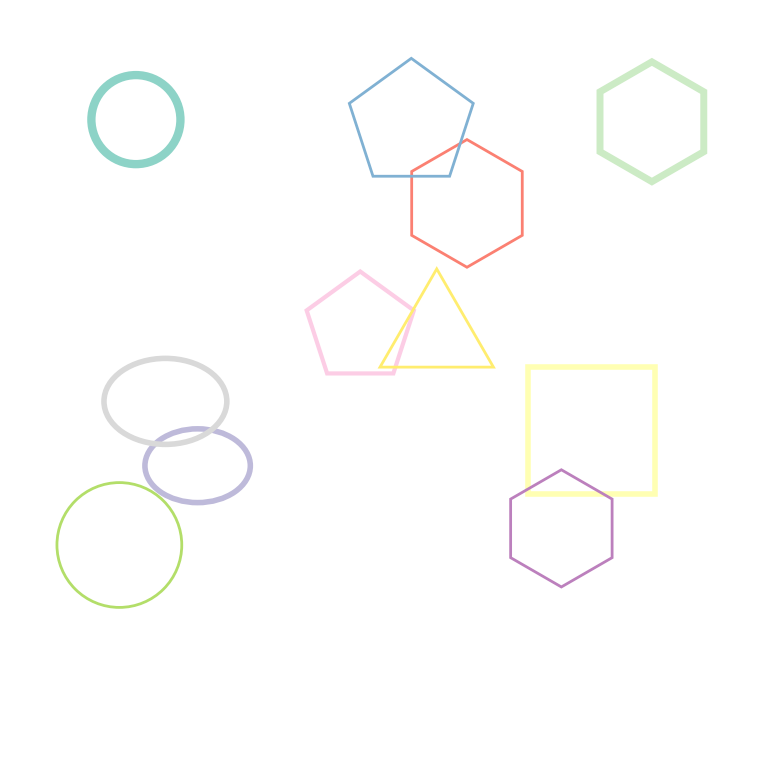[{"shape": "circle", "thickness": 3, "radius": 0.29, "center": [0.177, 0.845]}, {"shape": "square", "thickness": 2, "radius": 0.41, "center": [0.769, 0.441]}, {"shape": "oval", "thickness": 2, "radius": 0.34, "center": [0.257, 0.395]}, {"shape": "hexagon", "thickness": 1, "radius": 0.41, "center": [0.606, 0.736]}, {"shape": "pentagon", "thickness": 1, "radius": 0.42, "center": [0.534, 0.84]}, {"shape": "circle", "thickness": 1, "radius": 0.41, "center": [0.155, 0.292]}, {"shape": "pentagon", "thickness": 1.5, "radius": 0.37, "center": [0.468, 0.574]}, {"shape": "oval", "thickness": 2, "radius": 0.4, "center": [0.215, 0.479]}, {"shape": "hexagon", "thickness": 1, "radius": 0.38, "center": [0.729, 0.314]}, {"shape": "hexagon", "thickness": 2.5, "radius": 0.39, "center": [0.847, 0.842]}, {"shape": "triangle", "thickness": 1, "radius": 0.43, "center": [0.567, 0.566]}]